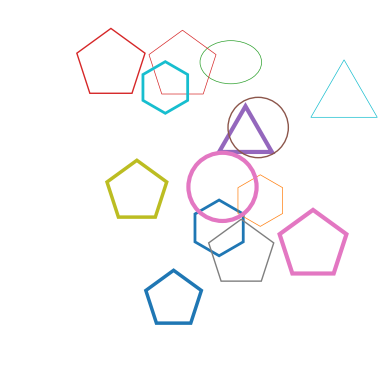[{"shape": "pentagon", "thickness": 2.5, "radius": 0.38, "center": [0.451, 0.222]}, {"shape": "hexagon", "thickness": 2, "radius": 0.36, "center": [0.569, 0.408]}, {"shape": "hexagon", "thickness": 0.5, "radius": 0.34, "center": [0.676, 0.479]}, {"shape": "oval", "thickness": 0.5, "radius": 0.4, "center": [0.6, 0.838]}, {"shape": "pentagon", "thickness": 1, "radius": 0.47, "center": [0.288, 0.833]}, {"shape": "pentagon", "thickness": 0.5, "radius": 0.46, "center": [0.474, 0.83]}, {"shape": "triangle", "thickness": 3, "radius": 0.4, "center": [0.638, 0.645]}, {"shape": "circle", "thickness": 1, "radius": 0.39, "center": [0.671, 0.669]}, {"shape": "circle", "thickness": 3, "radius": 0.44, "center": [0.578, 0.515]}, {"shape": "pentagon", "thickness": 3, "radius": 0.46, "center": [0.813, 0.363]}, {"shape": "pentagon", "thickness": 1, "radius": 0.44, "center": [0.627, 0.342]}, {"shape": "pentagon", "thickness": 2.5, "radius": 0.41, "center": [0.355, 0.502]}, {"shape": "triangle", "thickness": 0.5, "radius": 0.5, "center": [0.894, 0.745]}, {"shape": "hexagon", "thickness": 2, "radius": 0.34, "center": [0.429, 0.773]}]